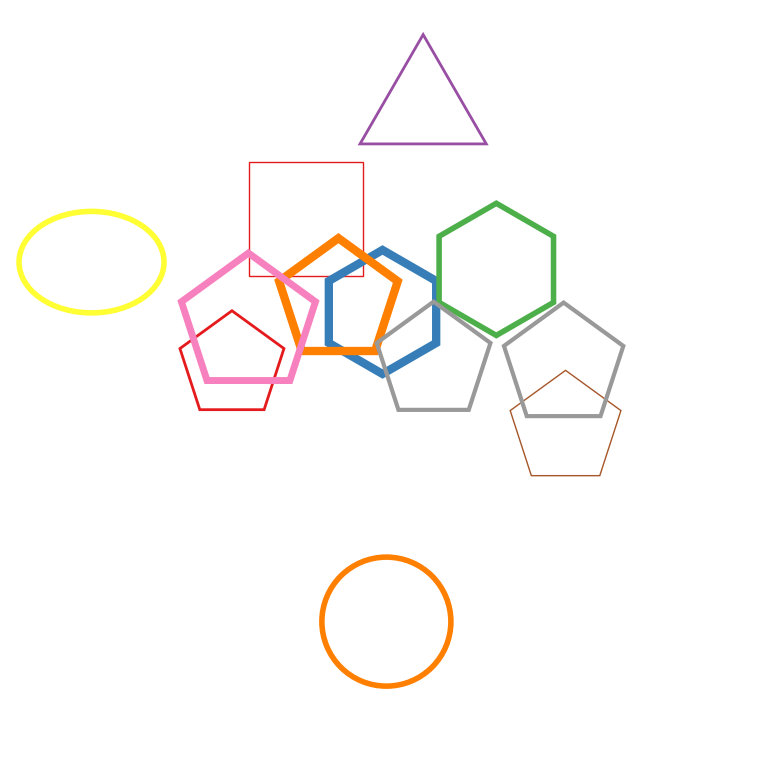[{"shape": "pentagon", "thickness": 1, "radius": 0.36, "center": [0.301, 0.525]}, {"shape": "square", "thickness": 0.5, "radius": 0.37, "center": [0.397, 0.716]}, {"shape": "hexagon", "thickness": 3, "radius": 0.4, "center": [0.497, 0.595]}, {"shape": "hexagon", "thickness": 2, "radius": 0.43, "center": [0.645, 0.65]}, {"shape": "triangle", "thickness": 1, "radius": 0.47, "center": [0.55, 0.86]}, {"shape": "pentagon", "thickness": 3, "radius": 0.41, "center": [0.44, 0.61]}, {"shape": "circle", "thickness": 2, "radius": 0.42, "center": [0.502, 0.193]}, {"shape": "oval", "thickness": 2, "radius": 0.47, "center": [0.119, 0.66]}, {"shape": "pentagon", "thickness": 0.5, "radius": 0.38, "center": [0.734, 0.443]}, {"shape": "pentagon", "thickness": 2.5, "radius": 0.46, "center": [0.323, 0.58]}, {"shape": "pentagon", "thickness": 1.5, "radius": 0.39, "center": [0.563, 0.531]}, {"shape": "pentagon", "thickness": 1.5, "radius": 0.41, "center": [0.732, 0.526]}]